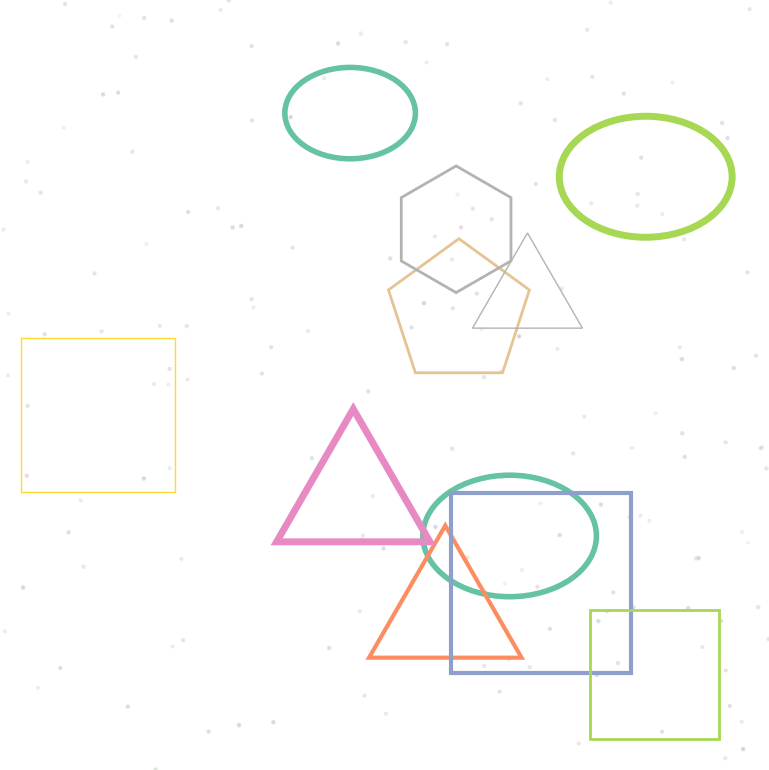[{"shape": "oval", "thickness": 2, "radius": 0.42, "center": [0.455, 0.853]}, {"shape": "oval", "thickness": 2, "radius": 0.56, "center": [0.662, 0.304]}, {"shape": "triangle", "thickness": 1.5, "radius": 0.57, "center": [0.578, 0.203]}, {"shape": "square", "thickness": 1.5, "radius": 0.59, "center": [0.703, 0.242]}, {"shape": "triangle", "thickness": 2.5, "radius": 0.57, "center": [0.459, 0.354]}, {"shape": "square", "thickness": 1, "radius": 0.42, "center": [0.85, 0.124]}, {"shape": "oval", "thickness": 2.5, "radius": 0.56, "center": [0.839, 0.77]}, {"shape": "square", "thickness": 0.5, "radius": 0.5, "center": [0.127, 0.461]}, {"shape": "pentagon", "thickness": 1, "radius": 0.48, "center": [0.596, 0.594]}, {"shape": "triangle", "thickness": 0.5, "radius": 0.41, "center": [0.685, 0.615]}, {"shape": "hexagon", "thickness": 1, "radius": 0.41, "center": [0.592, 0.702]}]